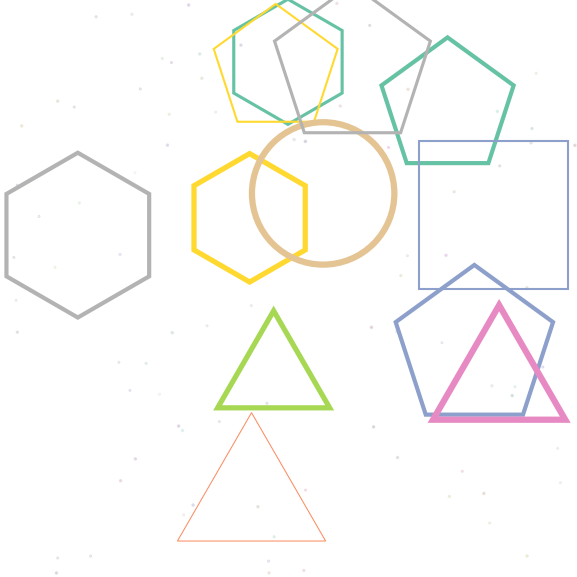[{"shape": "pentagon", "thickness": 2, "radius": 0.6, "center": [0.775, 0.814]}, {"shape": "hexagon", "thickness": 1.5, "radius": 0.54, "center": [0.499, 0.892]}, {"shape": "triangle", "thickness": 0.5, "radius": 0.74, "center": [0.436, 0.136]}, {"shape": "pentagon", "thickness": 2, "radius": 0.72, "center": [0.821, 0.397]}, {"shape": "square", "thickness": 1, "radius": 0.64, "center": [0.854, 0.627]}, {"shape": "triangle", "thickness": 3, "radius": 0.66, "center": [0.864, 0.338]}, {"shape": "triangle", "thickness": 2.5, "radius": 0.56, "center": [0.474, 0.349]}, {"shape": "pentagon", "thickness": 1, "radius": 0.56, "center": [0.477, 0.88]}, {"shape": "hexagon", "thickness": 2.5, "radius": 0.56, "center": [0.432, 0.622]}, {"shape": "circle", "thickness": 3, "radius": 0.62, "center": [0.56, 0.664]}, {"shape": "hexagon", "thickness": 2, "radius": 0.71, "center": [0.135, 0.592]}, {"shape": "pentagon", "thickness": 1.5, "radius": 0.71, "center": [0.61, 0.884]}]